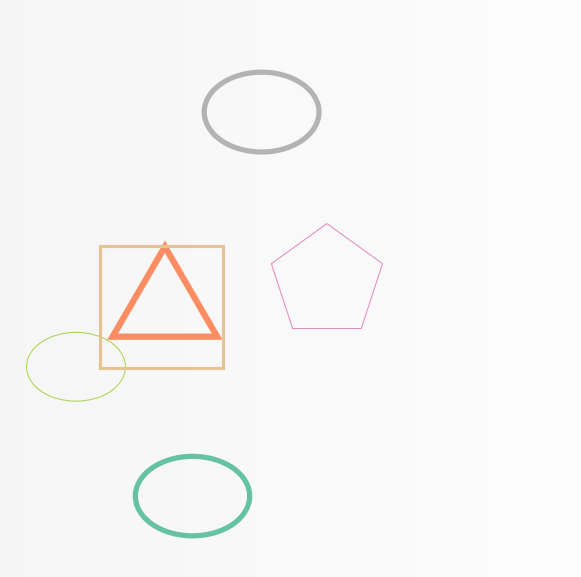[{"shape": "oval", "thickness": 2.5, "radius": 0.49, "center": [0.331, 0.14]}, {"shape": "triangle", "thickness": 3, "radius": 0.52, "center": [0.284, 0.468]}, {"shape": "pentagon", "thickness": 0.5, "radius": 0.5, "center": [0.562, 0.511]}, {"shape": "oval", "thickness": 0.5, "radius": 0.43, "center": [0.131, 0.364]}, {"shape": "square", "thickness": 1.5, "radius": 0.53, "center": [0.278, 0.468]}, {"shape": "oval", "thickness": 2.5, "radius": 0.49, "center": [0.45, 0.805]}]